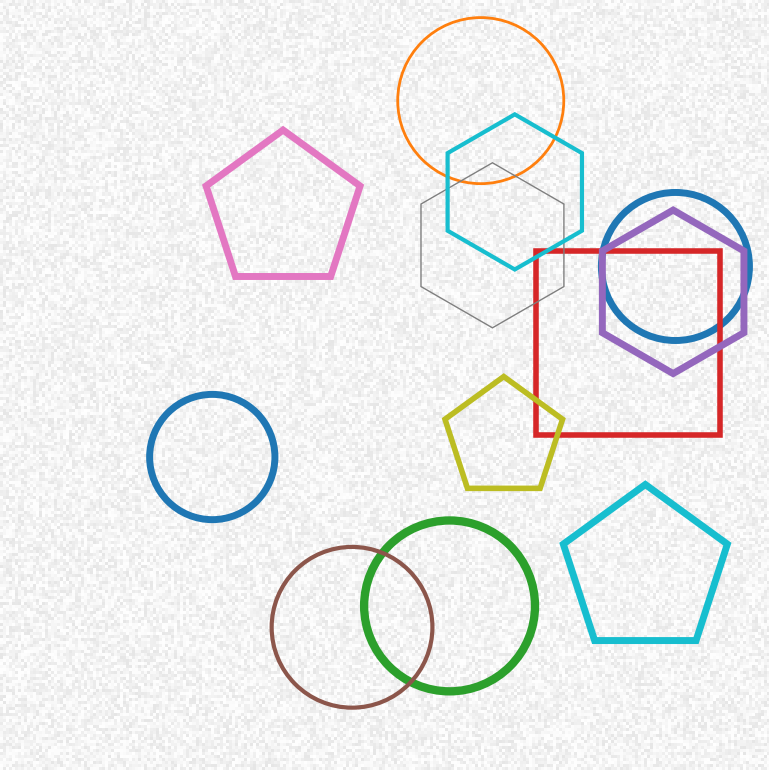[{"shape": "circle", "thickness": 2.5, "radius": 0.41, "center": [0.276, 0.406]}, {"shape": "circle", "thickness": 2.5, "radius": 0.48, "center": [0.877, 0.654]}, {"shape": "circle", "thickness": 1, "radius": 0.54, "center": [0.624, 0.869]}, {"shape": "circle", "thickness": 3, "radius": 0.55, "center": [0.584, 0.213]}, {"shape": "square", "thickness": 2, "radius": 0.6, "center": [0.816, 0.555]}, {"shape": "hexagon", "thickness": 2.5, "radius": 0.53, "center": [0.874, 0.621]}, {"shape": "circle", "thickness": 1.5, "radius": 0.52, "center": [0.457, 0.185]}, {"shape": "pentagon", "thickness": 2.5, "radius": 0.53, "center": [0.368, 0.726]}, {"shape": "hexagon", "thickness": 0.5, "radius": 0.54, "center": [0.64, 0.681]}, {"shape": "pentagon", "thickness": 2, "radius": 0.4, "center": [0.654, 0.431]}, {"shape": "pentagon", "thickness": 2.5, "radius": 0.56, "center": [0.838, 0.259]}, {"shape": "hexagon", "thickness": 1.5, "radius": 0.5, "center": [0.669, 0.751]}]